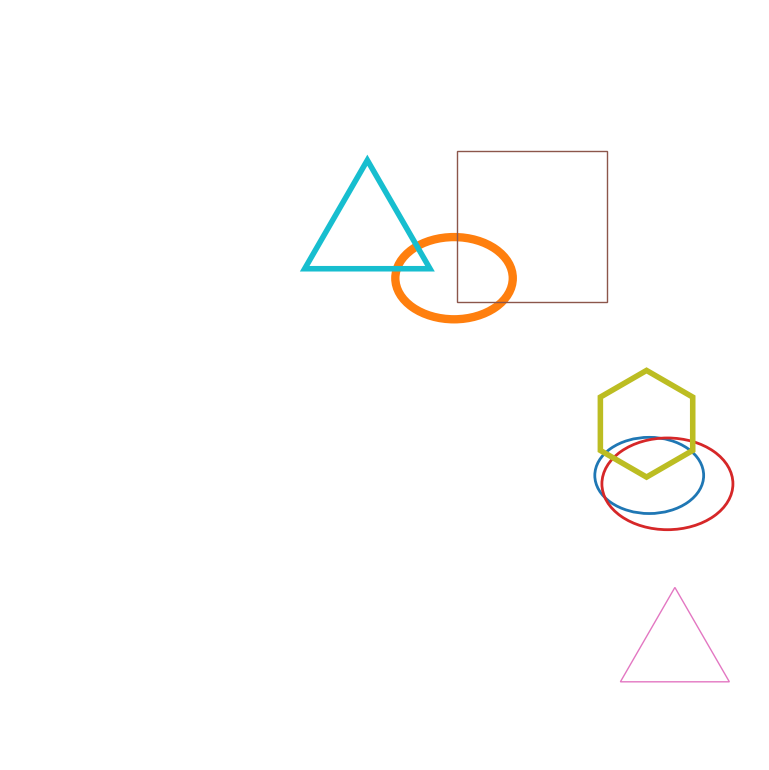[{"shape": "oval", "thickness": 1, "radius": 0.35, "center": [0.843, 0.383]}, {"shape": "oval", "thickness": 3, "radius": 0.38, "center": [0.59, 0.639]}, {"shape": "oval", "thickness": 1, "radius": 0.43, "center": [0.867, 0.372]}, {"shape": "square", "thickness": 0.5, "radius": 0.49, "center": [0.691, 0.705]}, {"shape": "triangle", "thickness": 0.5, "radius": 0.41, "center": [0.876, 0.155]}, {"shape": "hexagon", "thickness": 2, "radius": 0.35, "center": [0.84, 0.45]}, {"shape": "triangle", "thickness": 2, "radius": 0.47, "center": [0.477, 0.698]}]